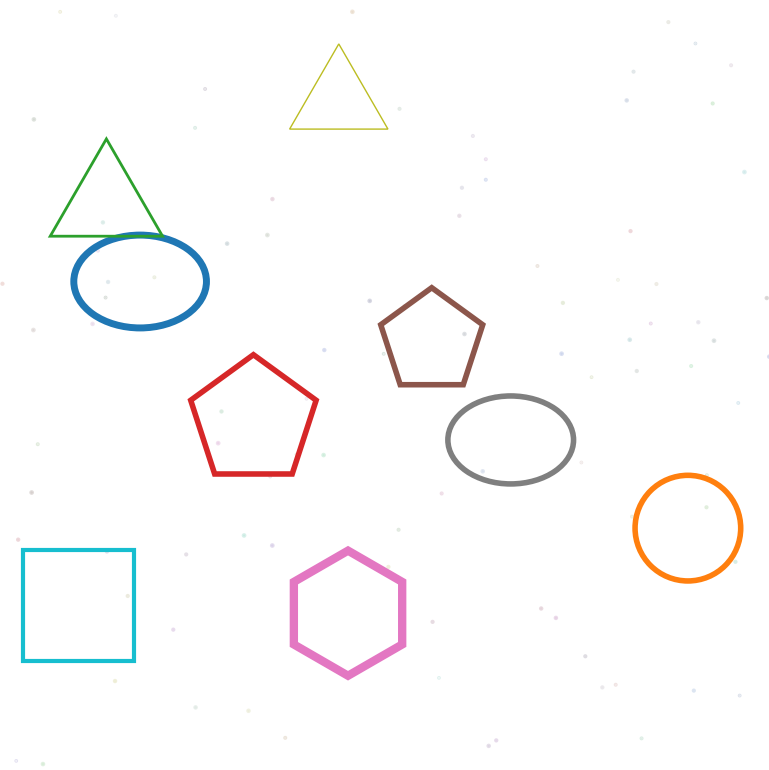[{"shape": "oval", "thickness": 2.5, "radius": 0.43, "center": [0.182, 0.634]}, {"shape": "circle", "thickness": 2, "radius": 0.34, "center": [0.893, 0.314]}, {"shape": "triangle", "thickness": 1, "radius": 0.42, "center": [0.138, 0.735]}, {"shape": "pentagon", "thickness": 2, "radius": 0.43, "center": [0.329, 0.454]}, {"shape": "pentagon", "thickness": 2, "radius": 0.35, "center": [0.561, 0.557]}, {"shape": "hexagon", "thickness": 3, "radius": 0.41, "center": [0.452, 0.204]}, {"shape": "oval", "thickness": 2, "radius": 0.41, "center": [0.663, 0.429]}, {"shape": "triangle", "thickness": 0.5, "radius": 0.37, "center": [0.44, 0.869]}, {"shape": "square", "thickness": 1.5, "radius": 0.36, "center": [0.102, 0.213]}]